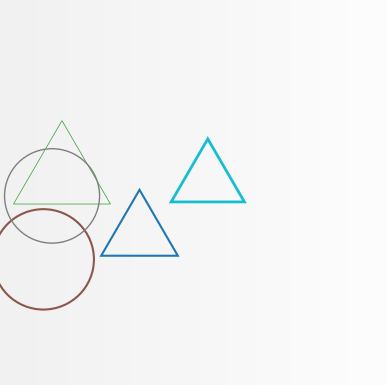[{"shape": "triangle", "thickness": 1.5, "radius": 0.57, "center": [0.36, 0.393]}, {"shape": "triangle", "thickness": 0.5, "radius": 0.72, "center": [0.16, 0.542]}, {"shape": "circle", "thickness": 1.5, "radius": 0.65, "center": [0.112, 0.326]}, {"shape": "circle", "thickness": 1, "radius": 0.61, "center": [0.134, 0.491]}, {"shape": "triangle", "thickness": 2, "radius": 0.55, "center": [0.536, 0.53]}]